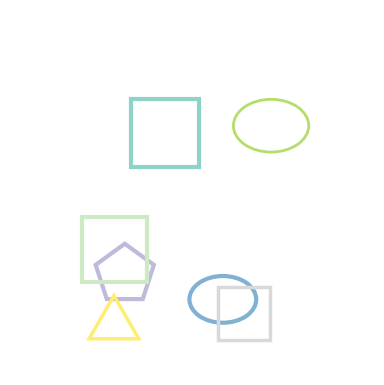[{"shape": "square", "thickness": 3, "radius": 0.44, "center": [0.429, 0.655]}, {"shape": "pentagon", "thickness": 3, "radius": 0.4, "center": [0.324, 0.287]}, {"shape": "oval", "thickness": 3, "radius": 0.43, "center": [0.579, 0.222]}, {"shape": "oval", "thickness": 2, "radius": 0.49, "center": [0.704, 0.674]}, {"shape": "square", "thickness": 2.5, "radius": 0.34, "center": [0.634, 0.186]}, {"shape": "square", "thickness": 3, "radius": 0.42, "center": [0.299, 0.352]}, {"shape": "triangle", "thickness": 2.5, "radius": 0.37, "center": [0.296, 0.157]}]